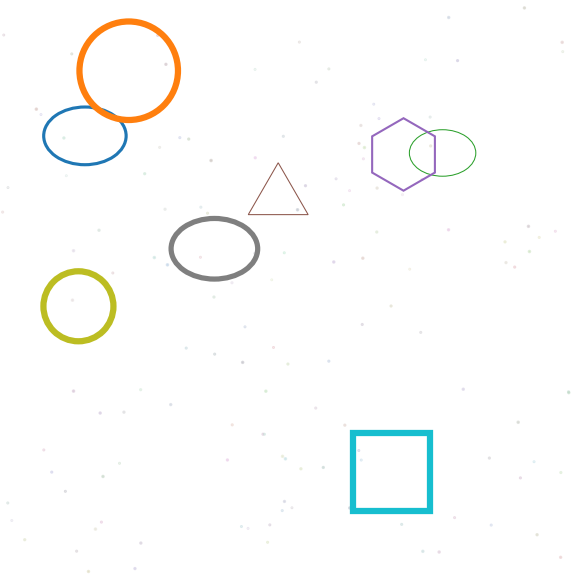[{"shape": "oval", "thickness": 1.5, "radius": 0.36, "center": [0.147, 0.764]}, {"shape": "circle", "thickness": 3, "radius": 0.43, "center": [0.223, 0.877]}, {"shape": "oval", "thickness": 0.5, "radius": 0.29, "center": [0.766, 0.734]}, {"shape": "hexagon", "thickness": 1, "radius": 0.31, "center": [0.699, 0.732]}, {"shape": "triangle", "thickness": 0.5, "radius": 0.3, "center": [0.482, 0.657]}, {"shape": "oval", "thickness": 2.5, "radius": 0.37, "center": [0.371, 0.568]}, {"shape": "circle", "thickness": 3, "radius": 0.3, "center": [0.136, 0.469]}, {"shape": "square", "thickness": 3, "radius": 0.34, "center": [0.678, 0.182]}]